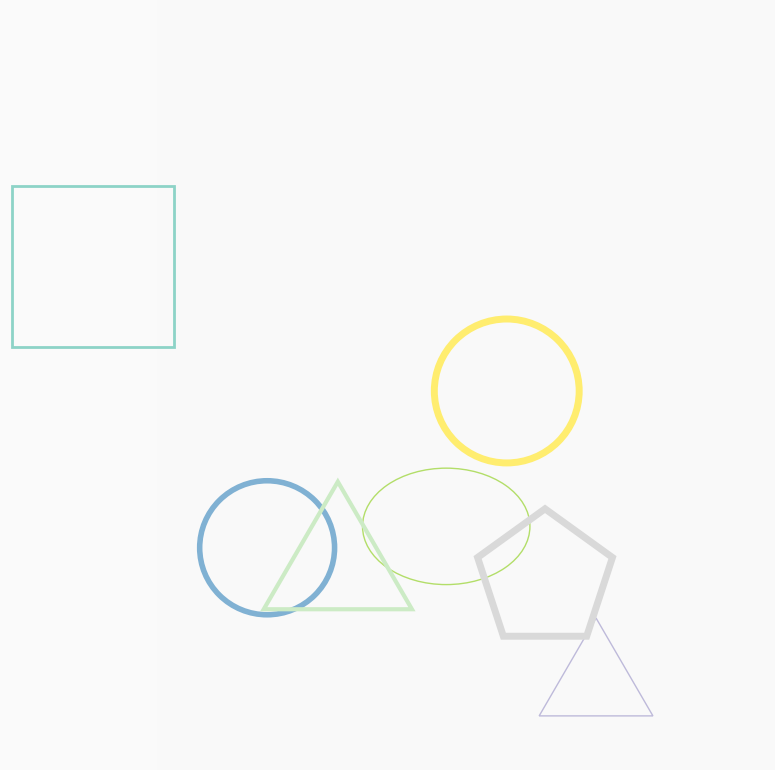[{"shape": "square", "thickness": 1, "radius": 0.52, "center": [0.12, 0.654]}, {"shape": "triangle", "thickness": 0.5, "radius": 0.42, "center": [0.769, 0.113]}, {"shape": "circle", "thickness": 2, "radius": 0.44, "center": [0.345, 0.289]}, {"shape": "oval", "thickness": 0.5, "radius": 0.54, "center": [0.576, 0.316]}, {"shape": "pentagon", "thickness": 2.5, "radius": 0.46, "center": [0.703, 0.248]}, {"shape": "triangle", "thickness": 1.5, "radius": 0.55, "center": [0.436, 0.264]}, {"shape": "circle", "thickness": 2.5, "radius": 0.47, "center": [0.654, 0.492]}]